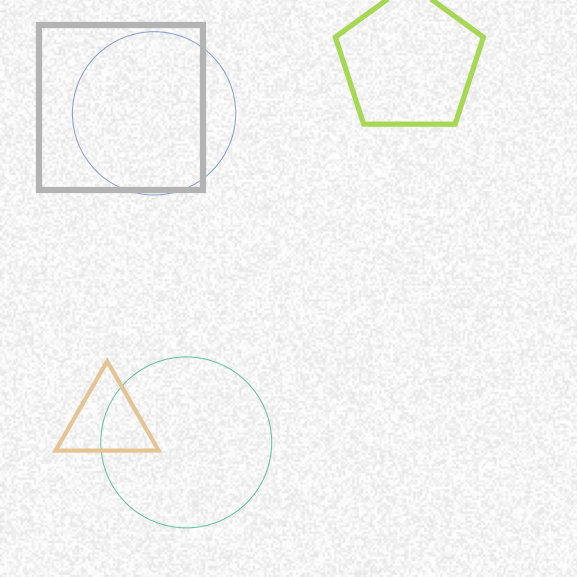[{"shape": "circle", "thickness": 0.5, "radius": 0.74, "center": [0.322, 0.233]}, {"shape": "circle", "thickness": 0.5, "radius": 0.71, "center": [0.267, 0.803]}, {"shape": "pentagon", "thickness": 2.5, "radius": 0.67, "center": [0.709, 0.893]}, {"shape": "triangle", "thickness": 2, "radius": 0.52, "center": [0.186, 0.27]}, {"shape": "square", "thickness": 3, "radius": 0.71, "center": [0.209, 0.813]}]